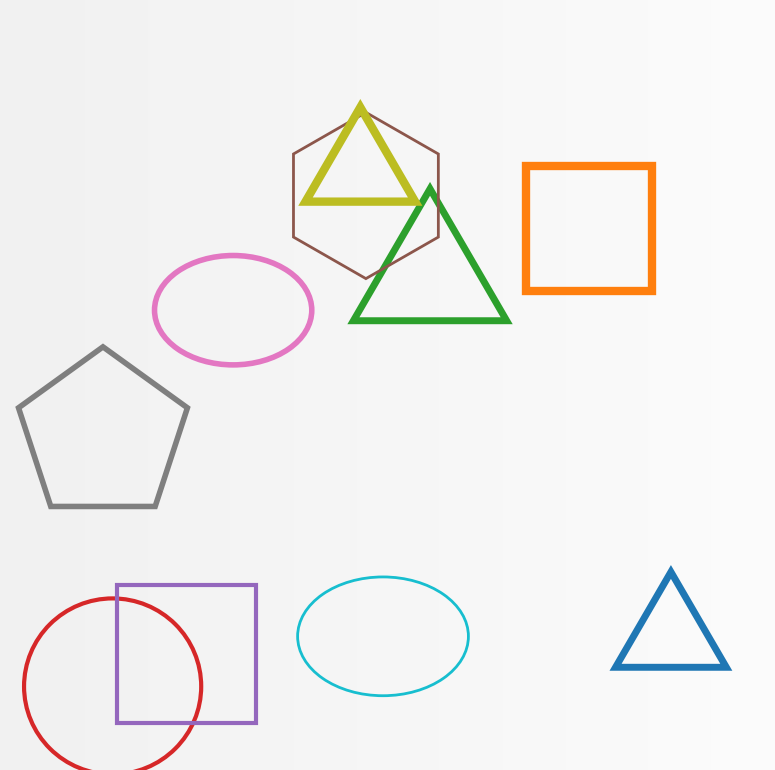[{"shape": "triangle", "thickness": 2.5, "radius": 0.41, "center": [0.866, 0.175]}, {"shape": "square", "thickness": 3, "radius": 0.41, "center": [0.76, 0.703]}, {"shape": "triangle", "thickness": 2.5, "radius": 0.57, "center": [0.555, 0.641]}, {"shape": "circle", "thickness": 1.5, "radius": 0.57, "center": [0.145, 0.109]}, {"shape": "square", "thickness": 1.5, "radius": 0.45, "center": [0.241, 0.151]}, {"shape": "hexagon", "thickness": 1, "radius": 0.54, "center": [0.472, 0.746]}, {"shape": "oval", "thickness": 2, "radius": 0.51, "center": [0.301, 0.597]}, {"shape": "pentagon", "thickness": 2, "radius": 0.57, "center": [0.133, 0.435]}, {"shape": "triangle", "thickness": 3, "radius": 0.41, "center": [0.465, 0.779]}, {"shape": "oval", "thickness": 1, "radius": 0.55, "center": [0.494, 0.174]}]